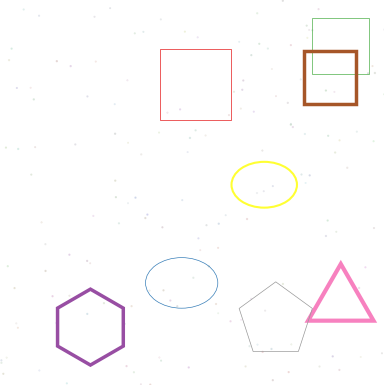[{"shape": "square", "thickness": 0.5, "radius": 0.46, "center": [0.507, 0.781]}, {"shape": "oval", "thickness": 0.5, "radius": 0.47, "center": [0.472, 0.265]}, {"shape": "square", "thickness": 0.5, "radius": 0.37, "center": [0.884, 0.88]}, {"shape": "hexagon", "thickness": 2.5, "radius": 0.49, "center": [0.235, 0.15]}, {"shape": "oval", "thickness": 1.5, "radius": 0.43, "center": [0.686, 0.52]}, {"shape": "square", "thickness": 2.5, "radius": 0.34, "center": [0.857, 0.799]}, {"shape": "triangle", "thickness": 3, "radius": 0.49, "center": [0.885, 0.216]}, {"shape": "pentagon", "thickness": 0.5, "radius": 0.5, "center": [0.716, 0.168]}]